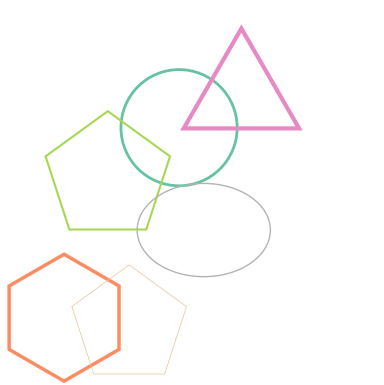[{"shape": "circle", "thickness": 2, "radius": 0.75, "center": [0.465, 0.668]}, {"shape": "hexagon", "thickness": 2.5, "radius": 0.82, "center": [0.166, 0.175]}, {"shape": "triangle", "thickness": 3, "radius": 0.86, "center": [0.627, 0.753]}, {"shape": "pentagon", "thickness": 1.5, "radius": 0.85, "center": [0.28, 0.541]}, {"shape": "pentagon", "thickness": 0.5, "radius": 0.78, "center": [0.336, 0.155]}, {"shape": "oval", "thickness": 1, "radius": 0.87, "center": [0.529, 0.402]}]